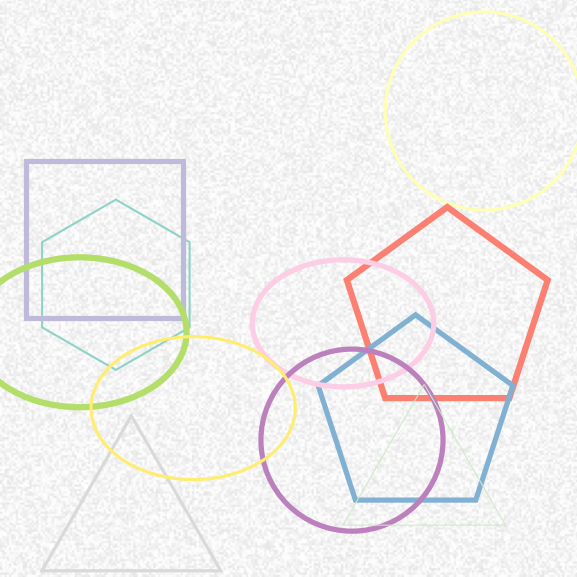[{"shape": "hexagon", "thickness": 1, "radius": 0.74, "center": [0.201, 0.506]}, {"shape": "circle", "thickness": 1.5, "radius": 0.86, "center": [0.839, 0.807]}, {"shape": "square", "thickness": 2.5, "radius": 0.68, "center": [0.181, 0.584]}, {"shape": "pentagon", "thickness": 3, "radius": 0.91, "center": [0.775, 0.458]}, {"shape": "pentagon", "thickness": 2.5, "radius": 0.89, "center": [0.72, 0.277]}, {"shape": "oval", "thickness": 3, "radius": 0.93, "center": [0.138, 0.424]}, {"shape": "oval", "thickness": 2.5, "radius": 0.79, "center": [0.594, 0.439]}, {"shape": "triangle", "thickness": 1.5, "radius": 0.89, "center": [0.227, 0.1]}, {"shape": "circle", "thickness": 2.5, "radius": 0.79, "center": [0.609, 0.237]}, {"shape": "triangle", "thickness": 0.5, "radius": 0.81, "center": [0.735, 0.171]}, {"shape": "oval", "thickness": 1.5, "radius": 0.88, "center": [0.335, 0.292]}]